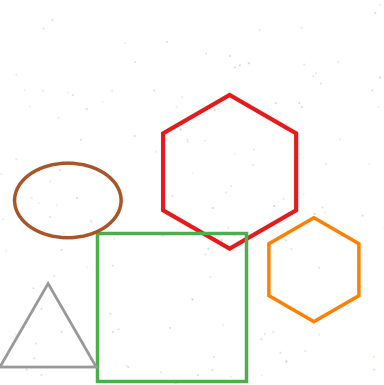[{"shape": "hexagon", "thickness": 3, "radius": 1.0, "center": [0.596, 0.554]}, {"shape": "square", "thickness": 2.5, "radius": 0.96, "center": [0.445, 0.202]}, {"shape": "hexagon", "thickness": 2.5, "radius": 0.67, "center": [0.815, 0.299]}, {"shape": "oval", "thickness": 2.5, "radius": 0.69, "center": [0.176, 0.479]}, {"shape": "triangle", "thickness": 2, "radius": 0.72, "center": [0.125, 0.119]}]